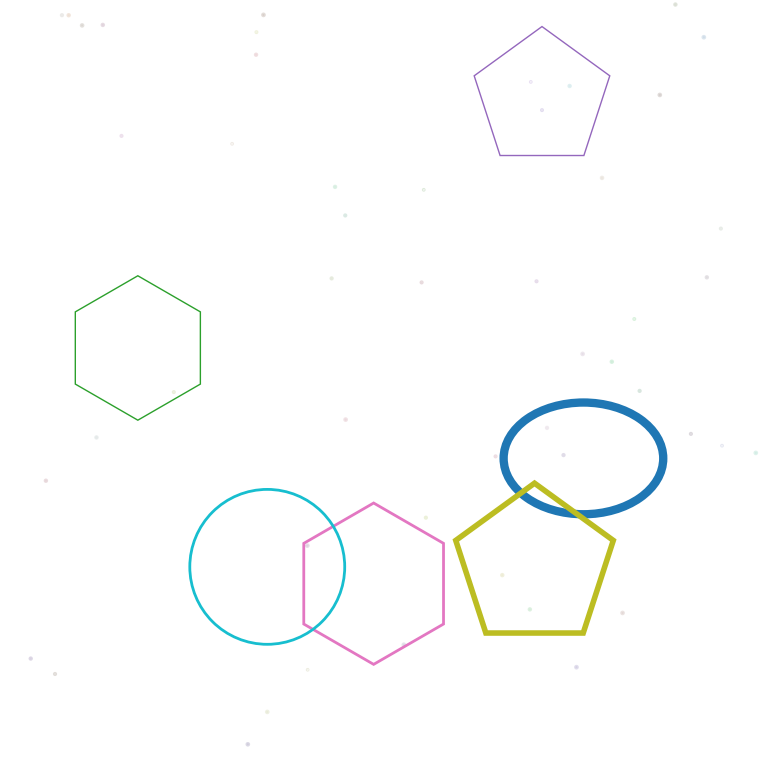[{"shape": "oval", "thickness": 3, "radius": 0.52, "center": [0.758, 0.405]}, {"shape": "hexagon", "thickness": 0.5, "radius": 0.47, "center": [0.179, 0.548]}, {"shape": "pentagon", "thickness": 0.5, "radius": 0.46, "center": [0.704, 0.873]}, {"shape": "hexagon", "thickness": 1, "radius": 0.52, "center": [0.485, 0.242]}, {"shape": "pentagon", "thickness": 2, "radius": 0.54, "center": [0.694, 0.265]}, {"shape": "circle", "thickness": 1, "radius": 0.5, "center": [0.347, 0.264]}]